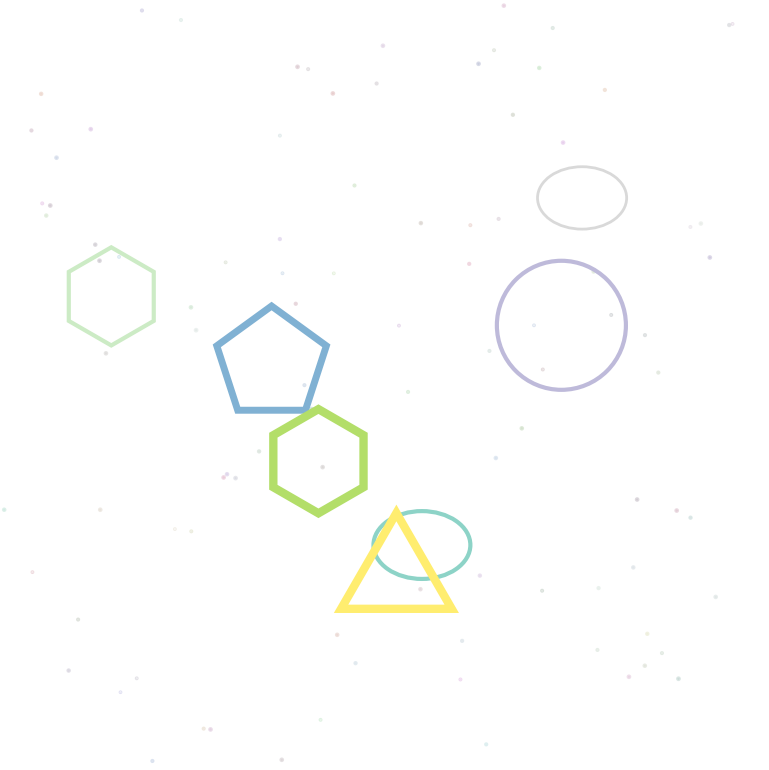[{"shape": "oval", "thickness": 1.5, "radius": 0.31, "center": [0.548, 0.292]}, {"shape": "circle", "thickness": 1.5, "radius": 0.42, "center": [0.729, 0.578]}, {"shape": "pentagon", "thickness": 2.5, "radius": 0.37, "center": [0.353, 0.528]}, {"shape": "hexagon", "thickness": 3, "radius": 0.34, "center": [0.414, 0.401]}, {"shape": "oval", "thickness": 1, "radius": 0.29, "center": [0.756, 0.743]}, {"shape": "hexagon", "thickness": 1.5, "radius": 0.32, "center": [0.145, 0.615]}, {"shape": "triangle", "thickness": 3, "radius": 0.41, "center": [0.515, 0.251]}]